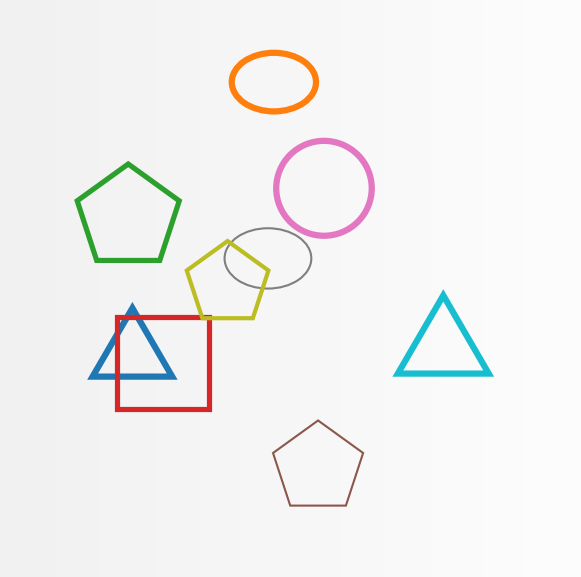[{"shape": "triangle", "thickness": 3, "radius": 0.4, "center": [0.228, 0.387]}, {"shape": "oval", "thickness": 3, "radius": 0.36, "center": [0.471, 0.857]}, {"shape": "pentagon", "thickness": 2.5, "radius": 0.46, "center": [0.221, 0.623]}, {"shape": "square", "thickness": 2.5, "radius": 0.4, "center": [0.28, 0.371]}, {"shape": "pentagon", "thickness": 1, "radius": 0.41, "center": [0.547, 0.19]}, {"shape": "circle", "thickness": 3, "radius": 0.41, "center": [0.557, 0.673]}, {"shape": "oval", "thickness": 1, "radius": 0.37, "center": [0.461, 0.552]}, {"shape": "pentagon", "thickness": 2, "radius": 0.37, "center": [0.392, 0.508]}, {"shape": "triangle", "thickness": 3, "radius": 0.45, "center": [0.763, 0.397]}]